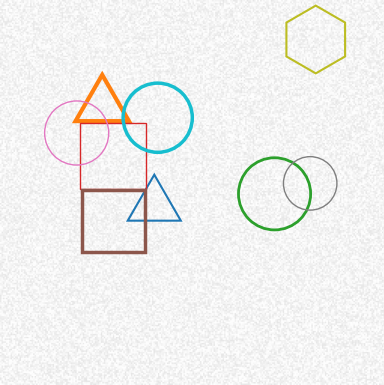[{"shape": "triangle", "thickness": 1.5, "radius": 0.4, "center": [0.401, 0.467]}, {"shape": "triangle", "thickness": 3, "radius": 0.4, "center": [0.266, 0.725]}, {"shape": "circle", "thickness": 2, "radius": 0.47, "center": [0.713, 0.497]}, {"shape": "square", "thickness": 1, "radius": 0.43, "center": [0.293, 0.595]}, {"shape": "square", "thickness": 2.5, "radius": 0.41, "center": [0.294, 0.426]}, {"shape": "circle", "thickness": 1, "radius": 0.42, "center": [0.199, 0.655]}, {"shape": "circle", "thickness": 1, "radius": 0.35, "center": [0.806, 0.524]}, {"shape": "hexagon", "thickness": 1.5, "radius": 0.44, "center": [0.82, 0.897]}, {"shape": "circle", "thickness": 2.5, "radius": 0.45, "center": [0.41, 0.694]}]